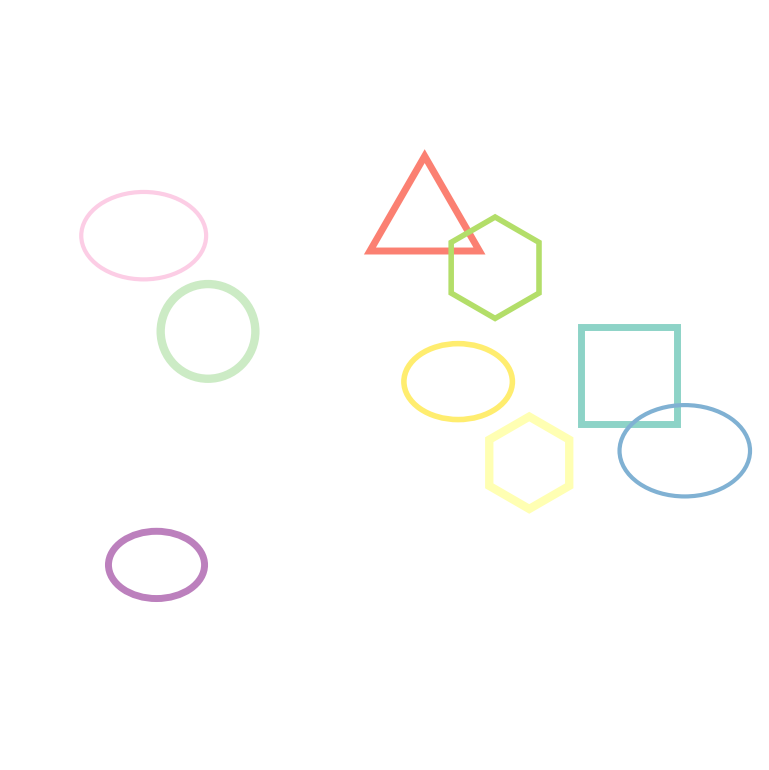[{"shape": "square", "thickness": 2.5, "radius": 0.31, "center": [0.817, 0.512]}, {"shape": "hexagon", "thickness": 3, "radius": 0.3, "center": [0.687, 0.399]}, {"shape": "triangle", "thickness": 2.5, "radius": 0.41, "center": [0.552, 0.715]}, {"shape": "oval", "thickness": 1.5, "radius": 0.42, "center": [0.889, 0.415]}, {"shape": "hexagon", "thickness": 2, "radius": 0.33, "center": [0.643, 0.652]}, {"shape": "oval", "thickness": 1.5, "radius": 0.41, "center": [0.187, 0.694]}, {"shape": "oval", "thickness": 2.5, "radius": 0.31, "center": [0.203, 0.266]}, {"shape": "circle", "thickness": 3, "radius": 0.31, "center": [0.27, 0.57]}, {"shape": "oval", "thickness": 2, "radius": 0.35, "center": [0.595, 0.504]}]